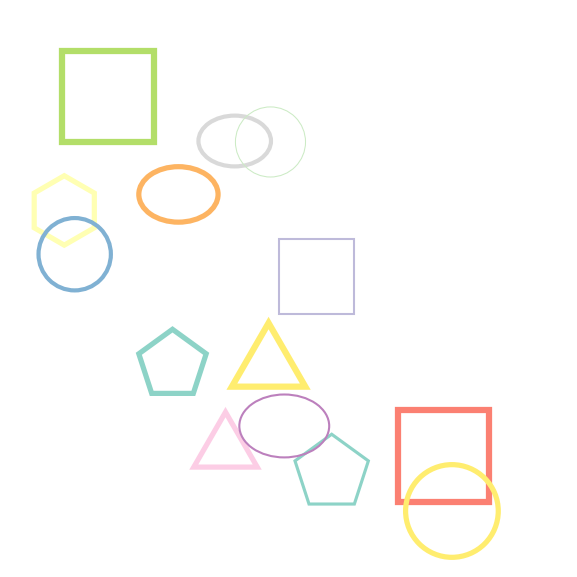[{"shape": "pentagon", "thickness": 1.5, "radius": 0.33, "center": [0.574, 0.18]}, {"shape": "pentagon", "thickness": 2.5, "radius": 0.31, "center": [0.299, 0.368]}, {"shape": "hexagon", "thickness": 2.5, "radius": 0.3, "center": [0.111, 0.635]}, {"shape": "square", "thickness": 1, "radius": 0.33, "center": [0.549, 0.52]}, {"shape": "square", "thickness": 3, "radius": 0.4, "center": [0.768, 0.21]}, {"shape": "circle", "thickness": 2, "radius": 0.31, "center": [0.129, 0.559]}, {"shape": "oval", "thickness": 2.5, "radius": 0.34, "center": [0.309, 0.662]}, {"shape": "square", "thickness": 3, "radius": 0.4, "center": [0.187, 0.832]}, {"shape": "triangle", "thickness": 2.5, "radius": 0.32, "center": [0.391, 0.222]}, {"shape": "oval", "thickness": 2, "radius": 0.31, "center": [0.406, 0.755]}, {"shape": "oval", "thickness": 1, "radius": 0.39, "center": [0.492, 0.262]}, {"shape": "circle", "thickness": 0.5, "radius": 0.3, "center": [0.468, 0.753]}, {"shape": "triangle", "thickness": 3, "radius": 0.37, "center": [0.465, 0.366]}, {"shape": "circle", "thickness": 2.5, "radius": 0.4, "center": [0.783, 0.114]}]